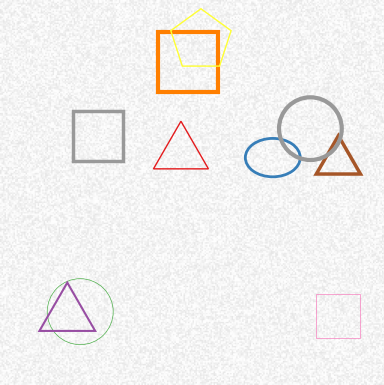[{"shape": "triangle", "thickness": 1, "radius": 0.41, "center": [0.47, 0.603]}, {"shape": "oval", "thickness": 2, "radius": 0.36, "center": [0.708, 0.591]}, {"shape": "circle", "thickness": 0.5, "radius": 0.43, "center": [0.208, 0.19]}, {"shape": "triangle", "thickness": 1.5, "radius": 0.42, "center": [0.175, 0.182]}, {"shape": "square", "thickness": 3, "radius": 0.39, "center": [0.489, 0.84]}, {"shape": "pentagon", "thickness": 1, "radius": 0.41, "center": [0.522, 0.895]}, {"shape": "triangle", "thickness": 2.5, "radius": 0.33, "center": [0.879, 0.581]}, {"shape": "square", "thickness": 0.5, "radius": 0.29, "center": [0.878, 0.179]}, {"shape": "circle", "thickness": 3, "radius": 0.41, "center": [0.806, 0.666]}, {"shape": "square", "thickness": 2.5, "radius": 0.33, "center": [0.255, 0.647]}]